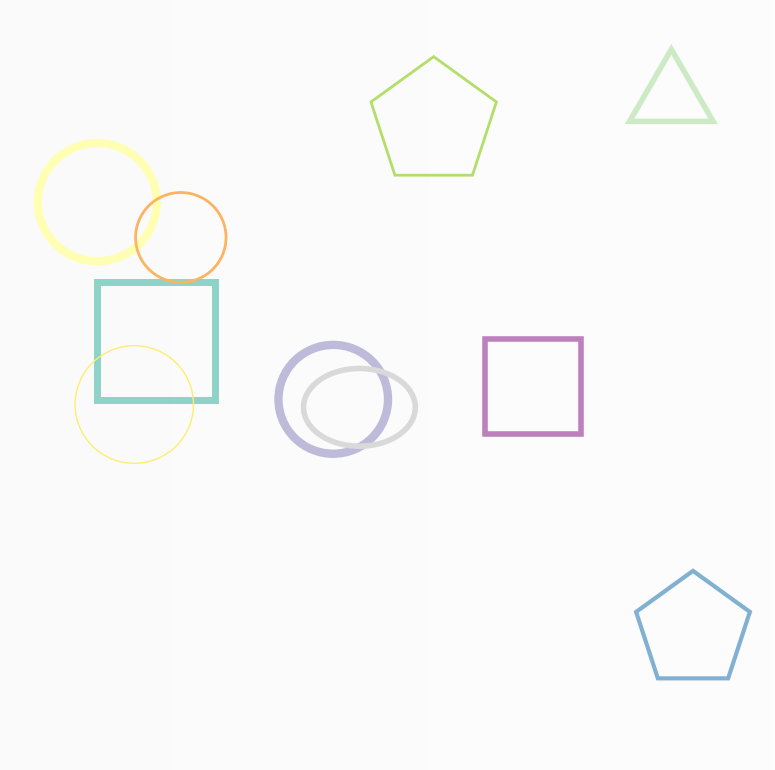[{"shape": "square", "thickness": 2.5, "radius": 0.38, "center": [0.201, 0.557]}, {"shape": "circle", "thickness": 3, "radius": 0.38, "center": [0.126, 0.738]}, {"shape": "circle", "thickness": 3, "radius": 0.35, "center": [0.43, 0.481]}, {"shape": "pentagon", "thickness": 1.5, "radius": 0.39, "center": [0.894, 0.181]}, {"shape": "circle", "thickness": 1, "radius": 0.29, "center": [0.233, 0.692]}, {"shape": "pentagon", "thickness": 1, "radius": 0.43, "center": [0.56, 0.841]}, {"shape": "oval", "thickness": 2, "radius": 0.36, "center": [0.464, 0.471]}, {"shape": "square", "thickness": 2, "radius": 0.31, "center": [0.688, 0.499]}, {"shape": "triangle", "thickness": 2, "radius": 0.31, "center": [0.866, 0.874]}, {"shape": "circle", "thickness": 0.5, "radius": 0.38, "center": [0.173, 0.475]}]